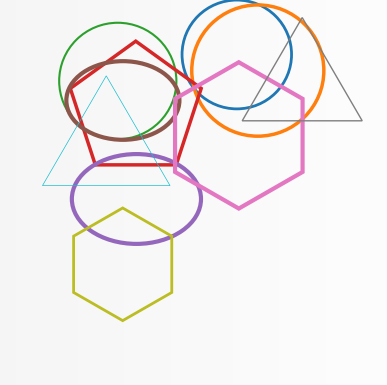[{"shape": "circle", "thickness": 2, "radius": 0.71, "center": [0.611, 0.858]}, {"shape": "circle", "thickness": 2.5, "radius": 0.85, "center": [0.665, 0.817]}, {"shape": "circle", "thickness": 1.5, "radius": 0.76, "center": [0.304, 0.79]}, {"shape": "pentagon", "thickness": 2.5, "radius": 0.89, "center": [0.35, 0.715]}, {"shape": "oval", "thickness": 3, "radius": 0.83, "center": [0.352, 0.483]}, {"shape": "oval", "thickness": 3, "radius": 0.73, "center": [0.317, 0.739]}, {"shape": "hexagon", "thickness": 3, "radius": 0.95, "center": [0.616, 0.648]}, {"shape": "triangle", "thickness": 1, "radius": 0.89, "center": [0.78, 0.776]}, {"shape": "hexagon", "thickness": 2, "radius": 0.73, "center": [0.317, 0.313]}, {"shape": "triangle", "thickness": 0.5, "radius": 0.95, "center": [0.274, 0.613]}]